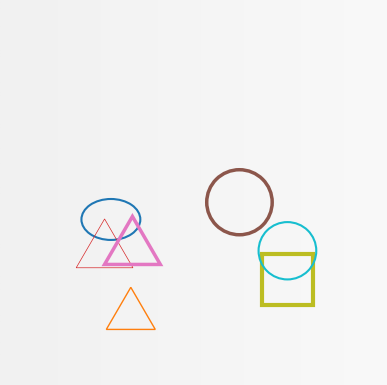[{"shape": "oval", "thickness": 1.5, "radius": 0.38, "center": [0.286, 0.43]}, {"shape": "triangle", "thickness": 1, "radius": 0.36, "center": [0.338, 0.181]}, {"shape": "triangle", "thickness": 0.5, "radius": 0.42, "center": [0.27, 0.347]}, {"shape": "circle", "thickness": 2.5, "radius": 0.42, "center": [0.618, 0.475]}, {"shape": "triangle", "thickness": 2.5, "radius": 0.42, "center": [0.342, 0.355]}, {"shape": "square", "thickness": 3, "radius": 0.33, "center": [0.742, 0.274]}, {"shape": "circle", "thickness": 1.5, "radius": 0.37, "center": [0.742, 0.349]}]